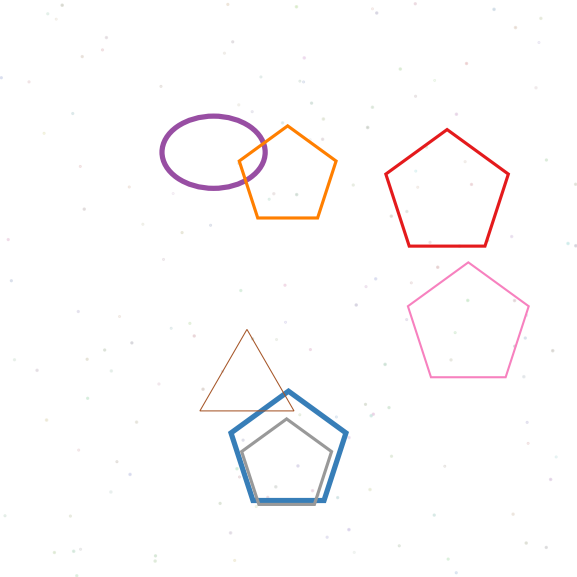[{"shape": "pentagon", "thickness": 1.5, "radius": 0.56, "center": [0.774, 0.663]}, {"shape": "pentagon", "thickness": 2.5, "radius": 0.52, "center": [0.5, 0.217]}, {"shape": "oval", "thickness": 2.5, "radius": 0.45, "center": [0.37, 0.736]}, {"shape": "pentagon", "thickness": 1.5, "radius": 0.44, "center": [0.498, 0.693]}, {"shape": "triangle", "thickness": 0.5, "radius": 0.47, "center": [0.428, 0.335]}, {"shape": "pentagon", "thickness": 1, "radius": 0.55, "center": [0.811, 0.435]}, {"shape": "pentagon", "thickness": 1.5, "radius": 0.41, "center": [0.496, 0.192]}]